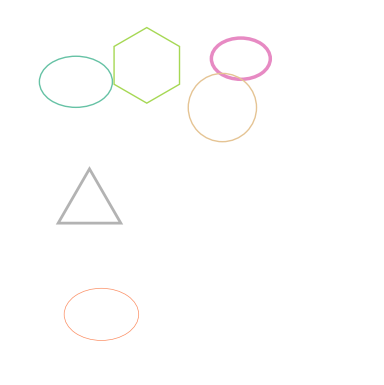[{"shape": "oval", "thickness": 1, "radius": 0.47, "center": [0.197, 0.788]}, {"shape": "oval", "thickness": 0.5, "radius": 0.48, "center": [0.263, 0.183]}, {"shape": "oval", "thickness": 2.5, "radius": 0.38, "center": [0.626, 0.848]}, {"shape": "hexagon", "thickness": 1, "radius": 0.49, "center": [0.381, 0.83]}, {"shape": "circle", "thickness": 1, "radius": 0.44, "center": [0.578, 0.721]}, {"shape": "triangle", "thickness": 2, "radius": 0.47, "center": [0.232, 0.467]}]